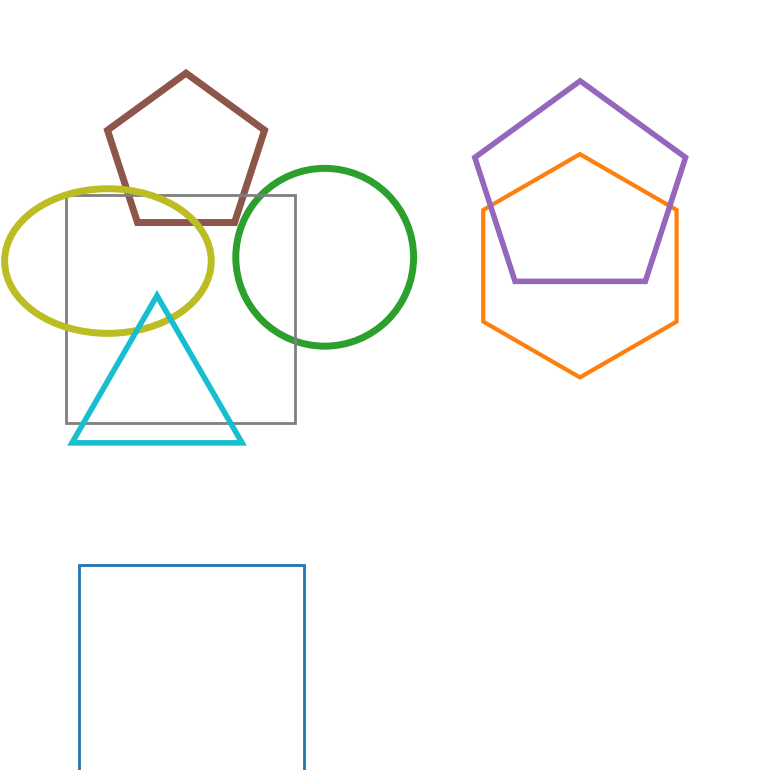[{"shape": "square", "thickness": 1, "radius": 0.73, "center": [0.249, 0.119]}, {"shape": "hexagon", "thickness": 1.5, "radius": 0.72, "center": [0.753, 0.655]}, {"shape": "circle", "thickness": 2.5, "radius": 0.58, "center": [0.422, 0.666]}, {"shape": "pentagon", "thickness": 2, "radius": 0.72, "center": [0.753, 0.751]}, {"shape": "pentagon", "thickness": 2.5, "radius": 0.54, "center": [0.242, 0.798]}, {"shape": "square", "thickness": 1, "radius": 0.74, "center": [0.234, 0.599]}, {"shape": "oval", "thickness": 2.5, "radius": 0.67, "center": [0.14, 0.661]}, {"shape": "triangle", "thickness": 2, "radius": 0.64, "center": [0.204, 0.489]}]